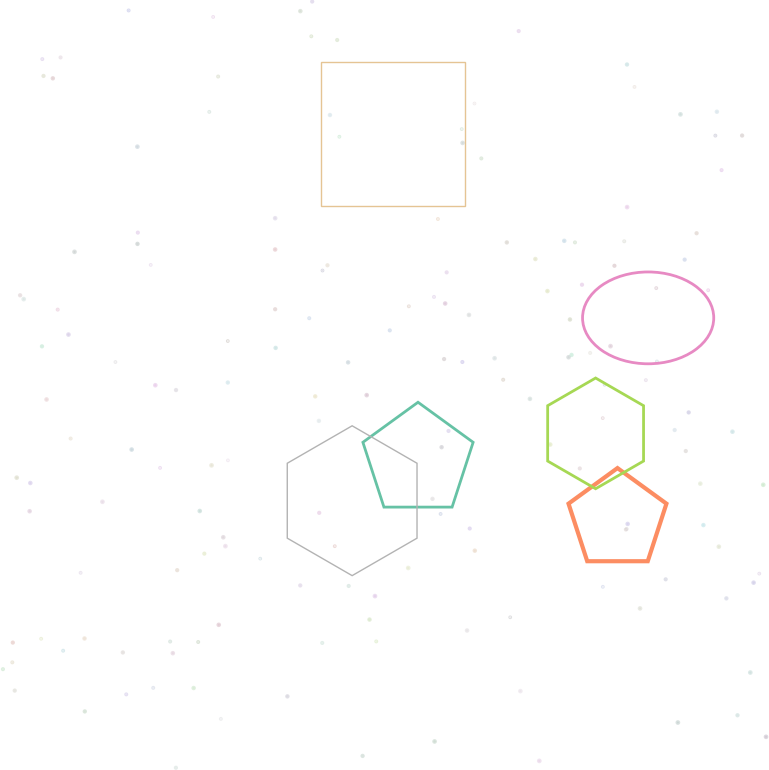[{"shape": "pentagon", "thickness": 1, "radius": 0.38, "center": [0.543, 0.402]}, {"shape": "pentagon", "thickness": 1.5, "radius": 0.33, "center": [0.802, 0.325]}, {"shape": "oval", "thickness": 1, "radius": 0.43, "center": [0.842, 0.587]}, {"shape": "hexagon", "thickness": 1, "radius": 0.36, "center": [0.774, 0.437]}, {"shape": "square", "thickness": 0.5, "radius": 0.47, "center": [0.51, 0.826]}, {"shape": "hexagon", "thickness": 0.5, "radius": 0.49, "center": [0.457, 0.35]}]